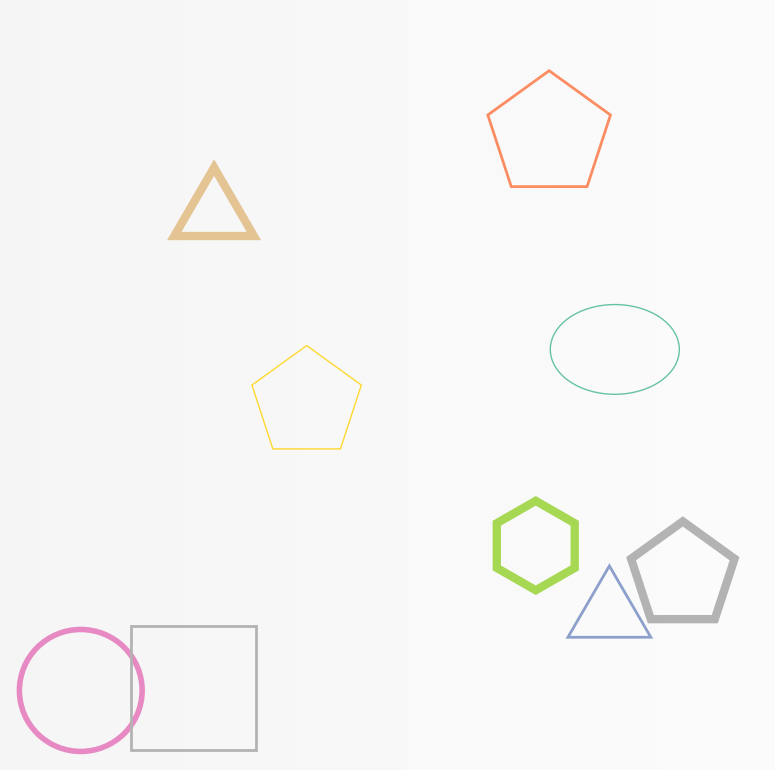[{"shape": "oval", "thickness": 0.5, "radius": 0.42, "center": [0.793, 0.546]}, {"shape": "pentagon", "thickness": 1, "radius": 0.42, "center": [0.709, 0.825]}, {"shape": "triangle", "thickness": 1, "radius": 0.31, "center": [0.786, 0.203]}, {"shape": "circle", "thickness": 2, "radius": 0.4, "center": [0.104, 0.103]}, {"shape": "hexagon", "thickness": 3, "radius": 0.29, "center": [0.691, 0.291]}, {"shape": "pentagon", "thickness": 0.5, "radius": 0.37, "center": [0.396, 0.477]}, {"shape": "triangle", "thickness": 3, "radius": 0.3, "center": [0.276, 0.723]}, {"shape": "pentagon", "thickness": 3, "radius": 0.35, "center": [0.881, 0.253]}, {"shape": "square", "thickness": 1, "radius": 0.4, "center": [0.25, 0.107]}]